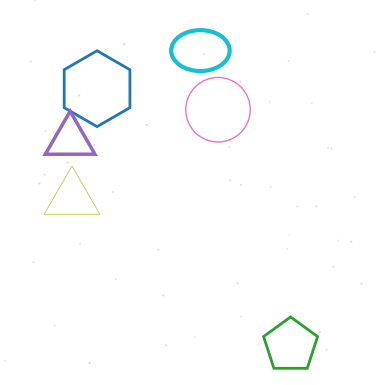[{"shape": "hexagon", "thickness": 2, "radius": 0.49, "center": [0.252, 0.77]}, {"shape": "pentagon", "thickness": 2, "radius": 0.37, "center": [0.755, 0.103]}, {"shape": "triangle", "thickness": 2.5, "radius": 0.37, "center": [0.182, 0.637]}, {"shape": "circle", "thickness": 1, "radius": 0.42, "center": [0.566, 0.715]}, {"shape": "triangle", "thickness": 0.5, "radius": 0.42, "center": [0.187, 0.485]}, {"shape": "oval", "thickness": 3, "radius": 0.38, "center": [0.521, 0.869]}]